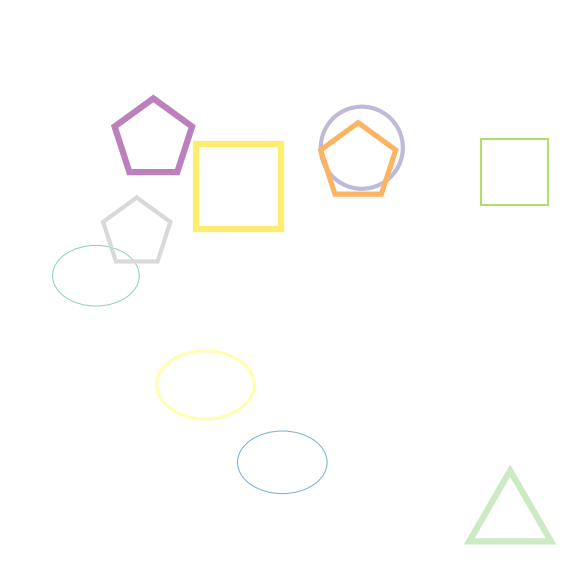[{"shape": "oval", "thickness": 0.5, "radius": 0.38, "center": [0.166, 0.522]}, {"shape": "oval", "thickness": 1.5, "radius": 0.42, "center": [0.356, 0.333]}, {"shape": "circle", "thickness": 2, "radius": 0.36, "center": [0.626, 0.743]}, {"shape": "oval", "thickness": 0.5, "radius": 0.39, "center": [0.489, 0.199]}, {"shape": "pentagon", "thickness": 2.5, "radius": 0.34, "center": [0.62, 0.718]}, {"shape": "square", "thickness": 1, "radius": 0.29, "center": [0.891, 0.701]}, {"shape": "pentagon", "thickness": 2, "radius": 0.31, "center": [0.237, 0.596]}, {"shape": "pentagon", "thickness": 3, "radius": 0.35, "center": [0.266, 0.758]}, {"shape": "triangle", "thickness": 3, "radius": 0.41, "center": [0.883, 0.103]}, {"shape": "square", "thickness": 3, "radius": 0.37, "center": [0.413, 0.676]}]